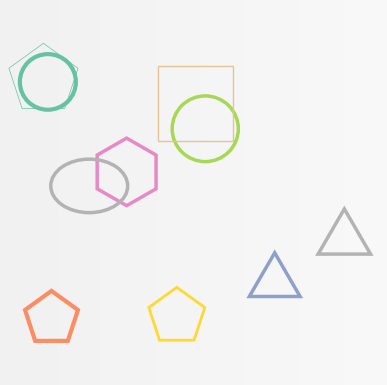[{"shape": "pentagon", "thickness": 0.5, "radius": 0.47, "center": [0.112, 0.794]}, {"shape": "circle", "thickness": 3, "radius": 0.36, "center": [0.124, 0.787]}, {"shape": "pentagon", "thickness": 3, "radius": 0.36, "center": [0.133, 0.173]}, {"shape": "triangle", "thickness": 2.5, "radius": 0.38, "center": [0.709, 0.268]}, {"shape": "hexagon", "thickness": 2.5, "radius": 0.44, "center": [0.327, 0.553]}, {"shape": "circle", "thickness": 2.5, "radius": 0.43, "center": [0.53, 0.666]}, {"shape": "pentagon", "thickness": 2, "radius": 0.38, "center": [0.456, 0.178]}, {"shape": "square", "thickness": 1, "radius": 0.48, "center": [0.504, 0.731]}, {"shape": "oval", "thickness": 2.5, "radius": 0.5, "center": [0.23, 0.517]}, {"shape": "triangle", "thickness": 2.5, "radius": 0.39, "center": [0.889, 0.379]}]